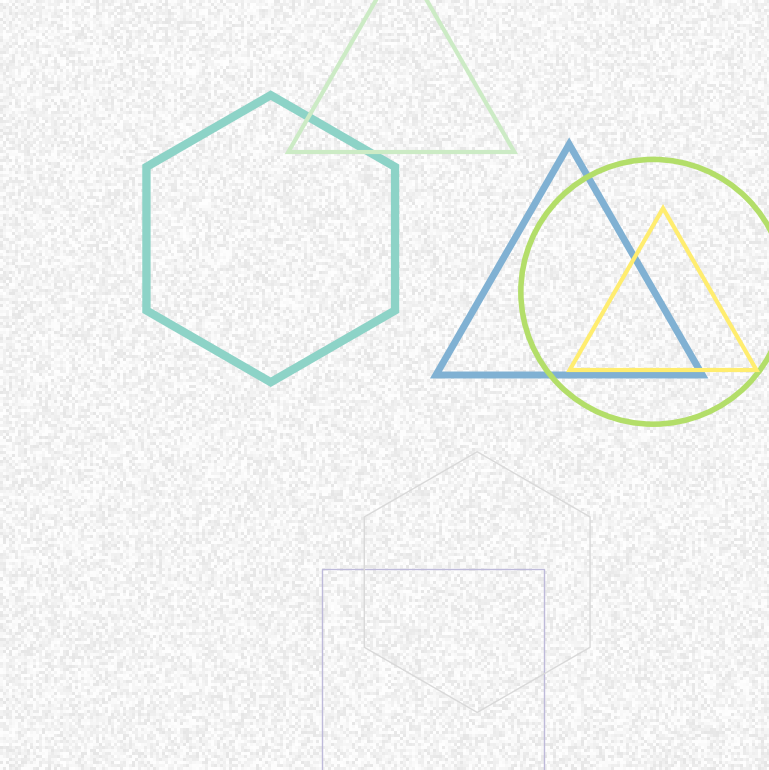[{"shape": "hexagon", "thickness": 3, "radius": 0.93, "center": [0.352, 0.69]}, {"shape": "square", "thickness": 0.5, "radius": 0.72, "center": [0.562, 0.117]}, {"shape": "triangle", "thickness": 2.5, "radius": 1.0, "center": [0.739, 0.613]}, {"shape": "circle", "thickness": 2, "radius": 0.86, "center": [0.848, 0.621]}, {"shape": "hexagon", "thickness": 0.5, "radius": 0.85, "center": [0.62, 0.244]}, {"shape": "triangle", "thickness": 1.5, "radius": 0.85, "center": [0.521, 0.887]}, {"shape": "triangle", "thickness": 1.5, "radius": 0.7, "center": [0.861, 0.59]}]